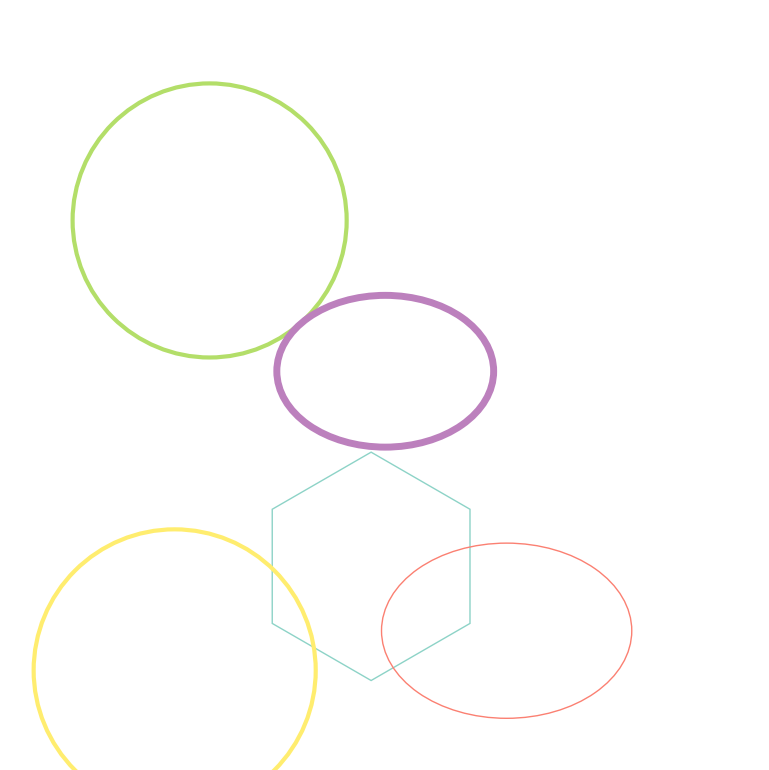[{"shape": "hexagon", "thickness": 0.5, "radius": 0.74, "center": [0.482, 0.264]}, {"shape": "oval", "thickness": 0.5, "radius": 0.81, "center": [0.658, 0.181]}, {"shape": "circle", "thickness": 1.5, "radius": 0.89, "center": [0.272, 0.714]}, {"shape": "oval", "thickness": 2.5, "radius": 0.7, "center": [0.5, 0.518]}, {"shape": "circle", "thickness": 1.5, "radius": 0.92, "center": [0.227, 0.129]}]